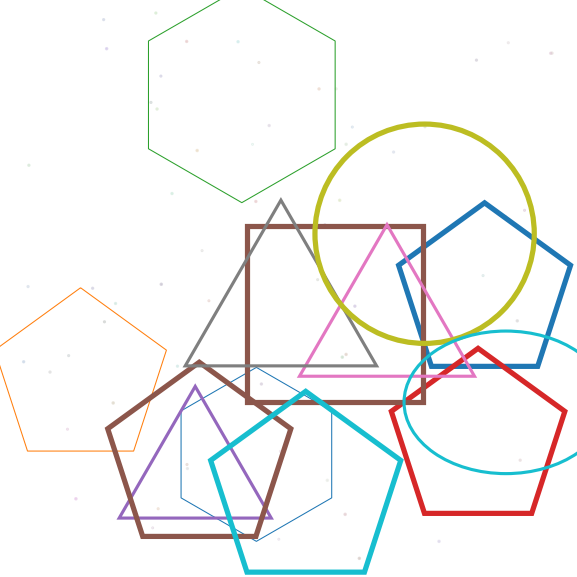[{"shape": "pentagon", "thickness": 2.5, "radius": 0.78, "center": [0.839, 0.491]}, {"shape": "hexagon", "thickness": 0.5, "radius": 0.75, "center": [0.444, 0.212]}, {"shape": "pentagon", "thickness": 0.5, "radius": 0.78, "center": [0.14, 0.345]}, {"shape": "hexagon", "thickness": 0.5, "radius": 0.93, "center": [0.419, 0.835]}, {"shape": "pentagon", "thickness": 2.5, "radius": 0.79, "center": [0.828, 0.238]}, {"shape": "triangle", "thickness": 1.5, "radius": 0.76, "center": [0.338, 0.178]}, {"shape": "pentagon", "thickness": 2.5, "radius": 0.83, "center": [0.345, 0.205]}, {"shape": "square", "thickness": 2.5, "radius": 0.76, "center": [0.581, 0.455]}, {"shape": "triangle", "thickness": 1.5, "radius": 0.87, "center": [0.67, 0.435]}, {"shape": "triangle", "thickness": 1.5, "radius": 0.96, "center": [0.486, 0.461]}, {"shape": "circle", "thickness": 2.5, "radius": 0.95, "center": [0.735, 0.594]}, {"shape": "oval", "thickness": 1.5, "radius": 0.88, "center": [0.876, 0.302]}, {"shape": "pentagon", "thickness": 2.5, "radius": 0.87, "center": [0.529, 0.148]}]